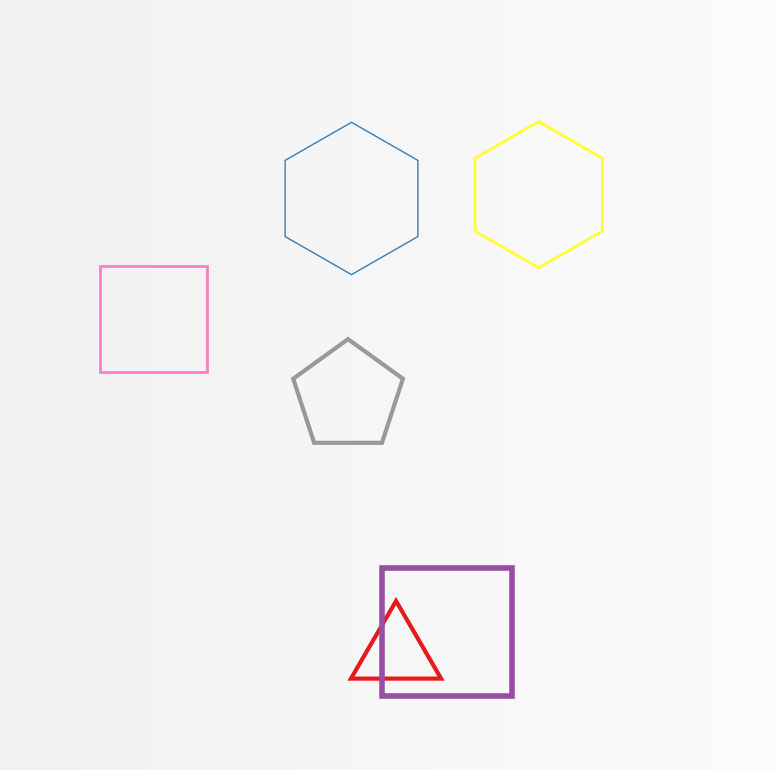[{"shape": "triangle", "thickness": 1.5, "radius": 0.34, "center": [0.511, 0.152]}, {"shape": "hexagon", "thickness": 0.5, "radius": 0.49, "center": [0.454, 0.742]}, {"shape": "square", "thickness": 2, "radius": 0.42, "center": [0.577, 0.18]}, {"shape": "hexagon", "thickness": 1, "radius": 0.47, "center": [0.695, 0.747]}, {"shape": "square", "thickness": 1, "radius": 0.34, "center": [0.198, 0.586]}, {"shape": "pentagon", "thickness": 1.5, "radius": 0.37, "center": [0.449, 0.485]}]